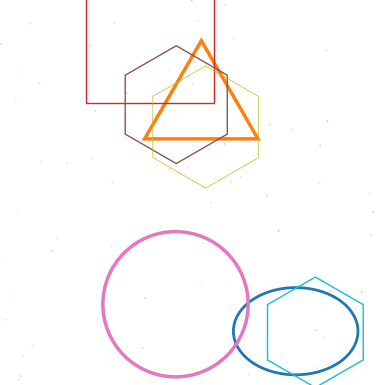[{"shape": "oval", "thickness": 2, "radius": 0.81, "center": [0.768, 0.14]}, {"shape": "triangle", "thickness": 2.5, "radius": 0.85, "center": [0.523, 0.724]}, {"shape": "square", "thickness": 1, "radius": 0.83, "center": [0.391, 0.899]}, {"shape": "hexagon", "thickness": 1, "radius": 0.77, "center": [0.458, 0.728]}, {"shape": "circle", "thickness": 2.5, "radius": 0.94, "center": [0.456, 0.21]}, {"shape": "hexagon", "thickness": 0.5, "radius": 0.79, "center": [0.534, 0.67]}, {"shape": "hexagon", "thickness": 1, "radius": 0.72, "center": [0.819, 0.137]}]